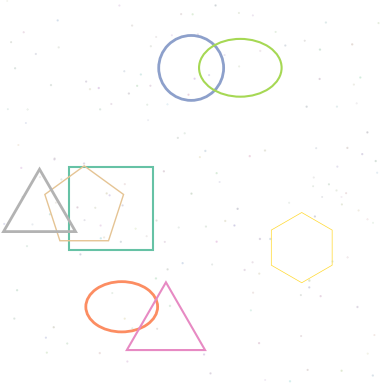[{"shape": "square", "thickness": 1.5, "radius": 0.54, "center": [0.288, 0.459]}, {"shape": "oval", "thickness": 2, "radius": 0.47, "center": [0.316, 0.203]}, {"shape": "circle", "thickness": 2, "radius": 0.42, "center": [0.497, 0.824]}, {"shape": "triangle", "thickness": 1.5, "radius": 0.59, "center": [0.431, 0.149]}, {"shape": "oval", "thickness": 1.5, "radius": 0.54, "center": [0.624, 0.824]}, {"shape": "hexagon", "thickness": 0.5, "radius": 0.46, "center": [0.784, 0.357]}, {"shape": "pentagon", "thickness": 1, "radius": 0.54, "center": [0.219, 0.462]}, {"shape": "triangle", "thickness": 2, "radius": 0.54, "center": [0.103, 0.452]}]